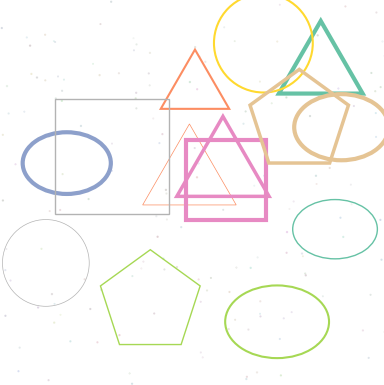[{"shape": "triangle", "thickness": 3, "radius": 0.63, "center": [0.833, 0.82]}, {"shape": "oval", "thickness": 1, "radius": 0.55, "center": [0.87, 0.405]}, {"shape": "triangle", "thickness": 0.5, "radius": 0.7, "center": [0.492, 0.538]}, {"shape": "triangle", "thickness": 1.5, "radius": 0.51, "center": [0.506, 0.769]}, {"shape": "oval", "thickness": 3, "radius": 0.57, "center": [0.173, 0.576]}, {"shape": "triangle", "thickness": 2.5, "radius": 0.69, "center": [0.579, 0.559]}, {"shape": "square", "thickness": 3, "radius": 0.52, "center": [0.587, 0.533]}, {"shape": "pentagon", "thickness": 1, "radius": 0.68, "center": [0.39, 0.215]}, {"shape": "oval", "thickness": 1.5, "radius": 0.67, "center": [0.72, 0.164]}, {"shape": "circle", "thickness": 1.5, "radius": 0.64, "center": [0.684, 0.888]}, {"shape": "pentagon", "thickness": 2.5, "radius": 0.67, "center": [0.777, 0.685]}, {"shape": "oval", "thickness": 3, "radius": 0.61, "center": [0.887, 0.67]}, {"shape": "square", "thickness": 1, "radius": 0.74, "center": [0.292, 0.593]}, {"shape": "circle", "thickness": 0.5, "radius": 0.56, "center": [0.119, 0.317]}]